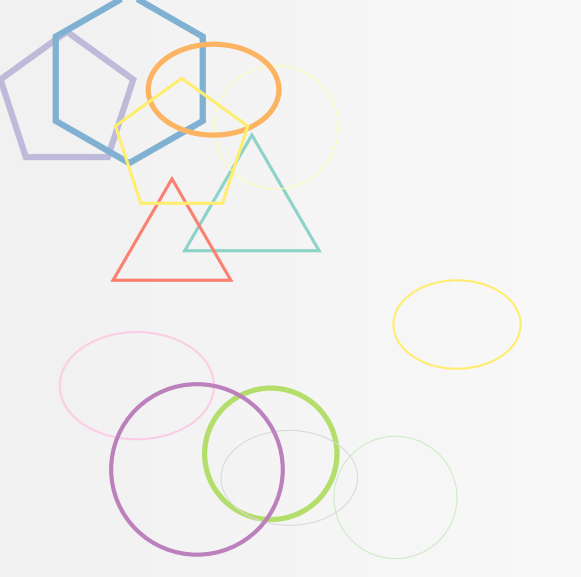[{"shape": "triangle", "thickness": 1.5, "radius": 0.67, "center": [0.433, 0.632]}, {"shape": "circle", "thickness": 0.5, "radius": 0.53, "center": [0.475, 0.779]}, {"shape": "pentagon", "thickness": 3, "radius": 0.6, "center": [0.115, 0.824]}, {"shape": "triangle", "thickness": 1.5, "radius": 0.59, "center": [0.296, 0.572]}, {"shape": "hexagon", "thickness": 3, "radius": 0.73, "center": [0.222, 0.863]}, {"shape": "oval", "thickness": 2.5, "radius": 0.56, "center": [0.367, 0.844]}, {"shape": "circle", "thickness": 2.5, "radius": 0.57, "center": [0.466, 0.213]}, {"shape": "oval", "thickness": 1, "radius": 0.66, "center": [0.235, 0.331]}, {"shape": "oval", "thickness": 0.5, "radius": 0.59, "center": [0.498, 0.172]}, {"shape": "circle", "thickness": 2, "radius": 0.74, "center": [0.339, 0.186]}, {"shape": "circle", "thickness": 0.5, "radius": 0.53, "center": [0.68, 0.138]}, {"shape": "pentagon", "thickness": 1.5, "radius": 0.6, "center": [0.312, 0.744]}, {"shape": "oval", "thickness": 1, "radius": 0.55, "center": [0.786, 0.437]}]